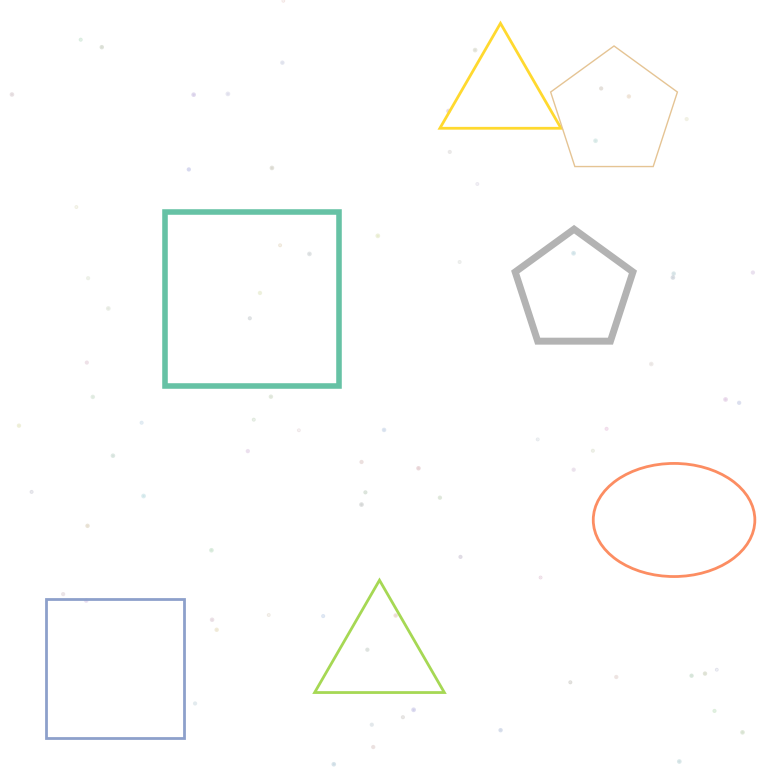[{"shape": "square", "thickness": 2, "radius": 0.56, "center": [0.328, 0.611]}, {"shape": "oval", "thickness": 1, "radius": 0.52, "center": [0.875, 0.325]}, {"shape": "square", "thickness": 1, "radius": 0.45, "center": [0.149, 0.132]}, {"shape": "triangle", "thickness": 1, "radius": 0.49, "center": [0.493, 0.149]}, {"shape": "triangle", "thickness": 1, "radius": 0.45, "center": [0.65, 0.879]}, {"shape": "pentagon", "thickness": 0.5, "radius": 0.43, "center": [0.797, 0.854]}, {"shape": "pentagon", "thickness": 2.5, "radius": 0.4, "center": [0.746, 0.622]}]